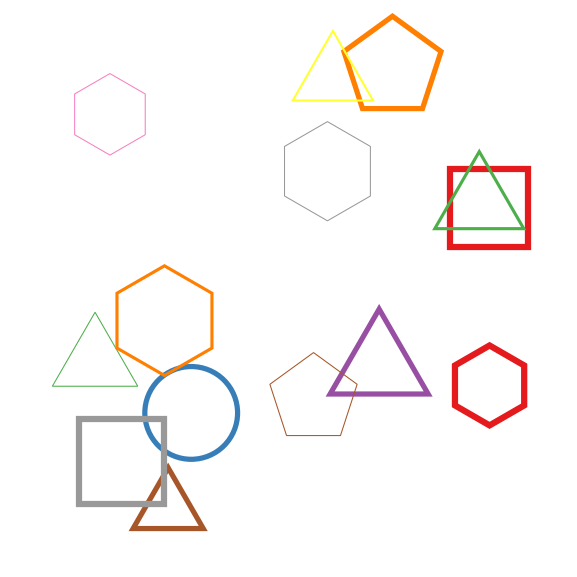[{"shape": "hexagon", "thickness": 3, "radius": 0.35, "center": [0.848, 0.332]}, {"shape": "square", "thickness": 3, "radius": 0.34, "center": [0.847, 0.639]}, {"shape": "circle", "thickness": 2.5, "radius": 0.4, "center": [0.331, 0.284]}, {"shape": "triangle", "thickness": 0.5, "radius": 0.43, "center": [0.165, 0.373]}, {"shape": "triangle", "thickness": 1.5, "radius": 0.44, "center": [0.83, 0.648]}, {"shape": "triangle", "thickness": 2.5, "radius": 0.49, "center": [0.657, 0.366]}, {"shape": "pentagon", "thickness": 2.5, "radius": 0.44, "center": [0.68, 0.883]}, {"shape": "hexagon", "thickness": 1.5, "radius": 0.47, "center": [0.285, 0.444]}, {"shape": "triangle", "thickness": 1, "radius": 0.4, "center": [0.576, 0.865]}, {"shape": "triangle", "thickness": 2.5, "radius": 0.35, "center": [0.291, 0.119]}, {"shape": "pentagon", "thickness": 0.5, "radius": 0.4, "center": [0.543, 0.309]}, {"shape": "hexagon", "thickness": 0.5, "radius": 0.35, "center": [0.19, 0.801]}, {"shape": "hexagon", "thickness": 0.5, "radius": 0.43, "center": [0.567, 0.703]}, {"shape": "square", "thickness": 3, "radius": 0.37, "center": [0.211, 0.2]}]